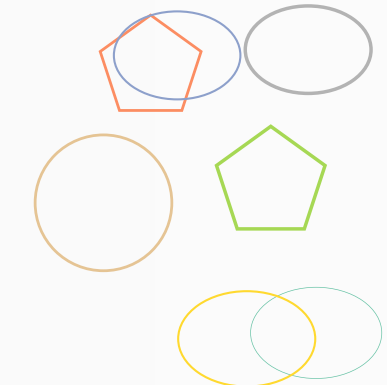[{"shape": "oval", "thickness": 0.5, "radius": 0.85, "center": [0.816, 0.135]}, {"shape": "pentagon", "thickness": 2, "radius": 0.68, "center": [0.389, 0.824]}, {"shape": "oval", "thickness": 1.5, "radius": 0.82, "center": [0.457, 0.856]}, {"shape": "pentagon", "thickness": 2.5, "radius": 0.74, "center": [0.699, 0.525]}, {"shape": "oval", "thickness": 1.5, "radius": 0.88, "center": [0.637, 0.12]}, {"shape": "circle", "thickness": 2, "radius": 0.88, "center": [0.267, 0.473]}, {"shape": "oval", "thickness": 2.5, "radius": 0.81, "center": [0.795, 0.871]}]